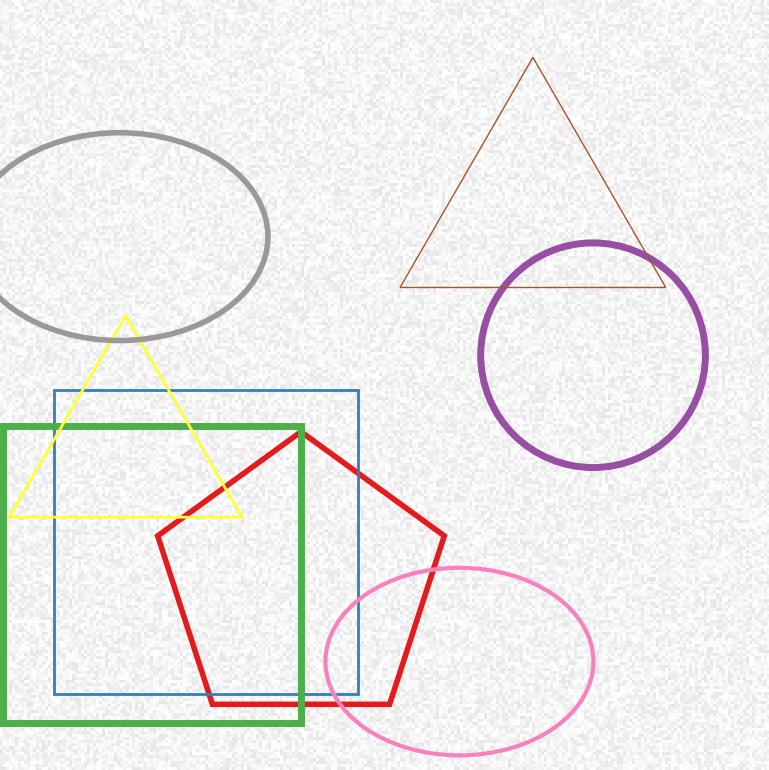[{"shape": "pentagon", "thickness": 2, "radius": 0.98, "center": [0.391, 0.244]}, {"shape": "square", "thickness": 1, "radius": 0.99, "center": [0.267, 0.296]}, {"shape": "square", "thickness": 2.5, "radius": 0.97, "center": [0.197, 0.254]}, {"shape": "circle", "thickness": 2.5, "radius": 0.73, "center": [0.77, 0.539]}, {"shape": "triangle", "thickness": 1, "radius": 0.87, "center": [0.163, 0.416]}, {"shape": "triangle", "thickness": 0.5, "radius": 1.0, "center": [0.692, 0.726]}, {"shape": "oval", "thickness": 1.5, "radius": 0.87, "center": [0.597, 0.141]}, {"shape": "oval", "thickness": 2, "radius": 0.96, "center": [0.155, 0.693]}]